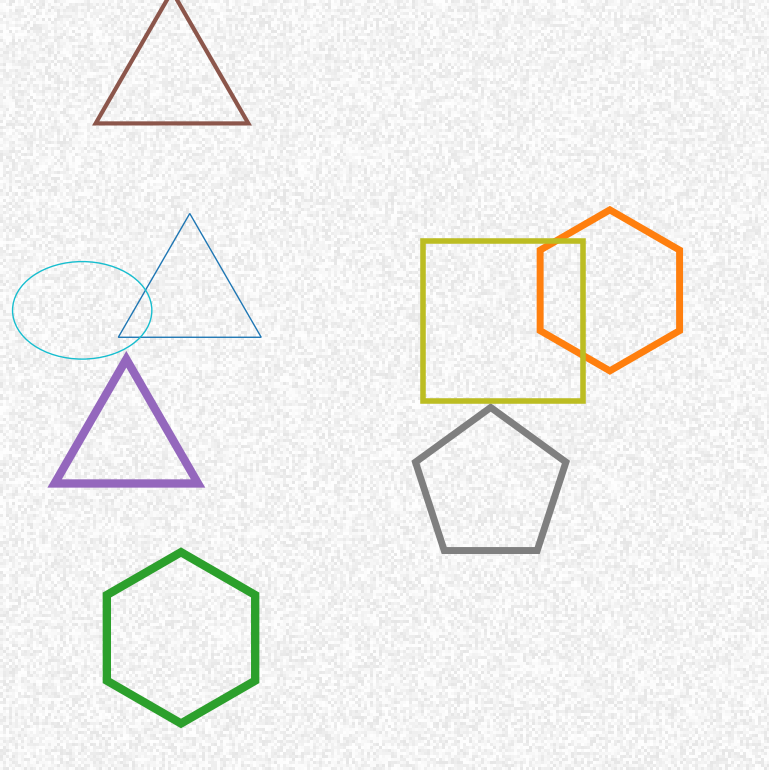[{"shape": "triangle", "thickness": 0.5, "radius": 0.54, "center": [0.246, 0.616]}, {"shape": "hexagon", "thickness": 2.5, "radius": 0.52, "center": [0.792, 0.623]}, {"shape": "hexagon", "thickness": 3, "radius": 0.56, "center": [0.235, 0.172]}, {"shape": "triangle", "thickness": 3, "radius": 0.54, "center": [0.164, 0.426]}, {"shape": "triangle", "thickness": 1.5, "radius": 0.57, "center": [0.223, 0.897]}, {"shape": "pentagon", "thickness": 2.5, "radius": 0.51, "center": [0.637, 0.368]}, {"shape": "square", "thickness": 2, "radius": 0.52, "center": [0.653, 0.583]}, {"shape": "oval", "thickness": 0.5, "radius": 0.45, "center": [0.107, 0.597]}]